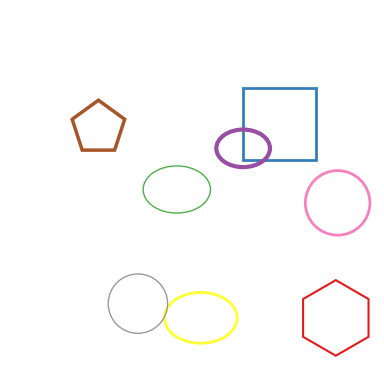[{"shape": "hexagon", "thickness": 1.5, "radius": 0.49, "center": [0.872, 0.174]}, {"shape": "square", "thickness": 2, "radius": 0.47, "center": [0.726, 0.678]}, {"shape": "oval", "thickness": 1, "radius": 0.44, "center": [0.459, 0.508]}, {"shape": "oval", "thickness": 3, "radius": 0.35, "center": [0.632, 0.615]}, {"shape": "oval", "thickness": 2, "radius": 0.47, "center": [0.522, 0.174]}, {"shape": "pentagon", "thickness": 2.5, "radius": 0.36, "center": [0.256, 0.668]}, {"shape": "circle", "thickness": 2, "radius": 0.42, "center": [0.877, 0.473]}, {"shape": "circle", "thickness": 1, "radius": 0.39, "center": [0.358, 0.211]}]